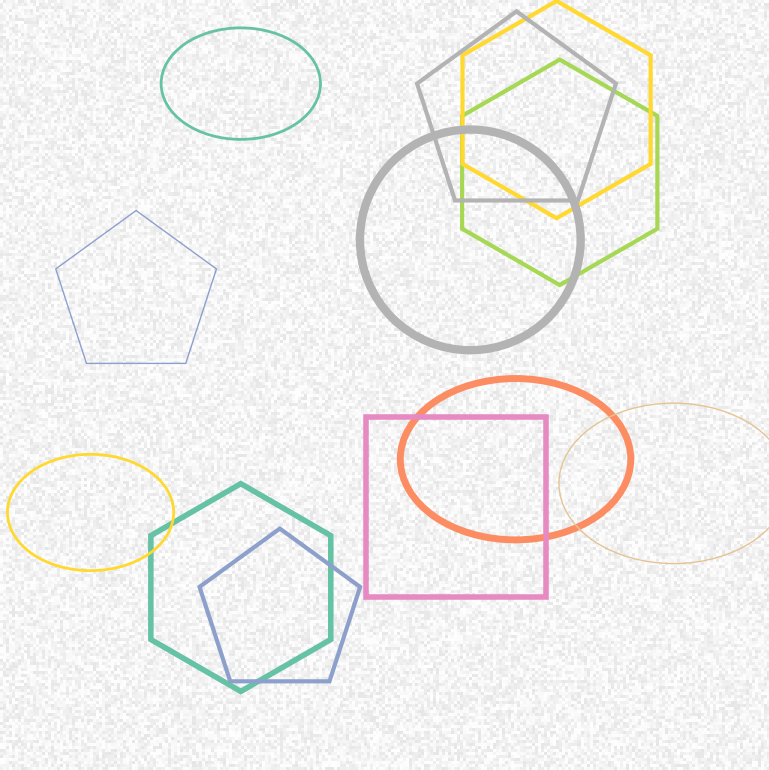[{"shape": "oval", "thickness": 1, "radius": 0.52, "center": [0.313, 0.891]}, {"shape": "hexagon", "thickness": 2, "radius": 0.67, "center": [0.313, 0.237]}, {"shape": "oval", "thickness": 2.5, "radius": 0.75, "center": [0.669, 0.404]}, {"shape": "pentagon", "thickness": 0.5, "radius": 0.55, "center": [0.177, 0.617]}, {"shape": "pentagon", "thickness": 1.5, "radius": 0.55, "center": [0.363, 0.204]}, {"shape": "square", "thickness": 2, "radius": 0.59, "center": [0.592, 0.342]}, {"shape": "hexagon", "thickness": 1.5, "radius": 0.73, "center": [0.727, 0.776]}, {"shape": "oval", "thickness": 1, "radius": 0.54, "center": [0.118, 0.334]}, {"shape": "hexagon", "thickness": 1.5, "radius": 0.71, "center": [0.723, 0.858]}, {"shape": "oval", "thickness": 0.5, "radius": 0.74, "center": [0.875, 0.372]}, {"shape": "circle", "thickness": 3, "radius": 0.72, "center": [0.611, 0.688]}, {"shape": "pentagon", "thickness": 1.5, "radius": 0.68, "center": [0.671, 0.849]}]